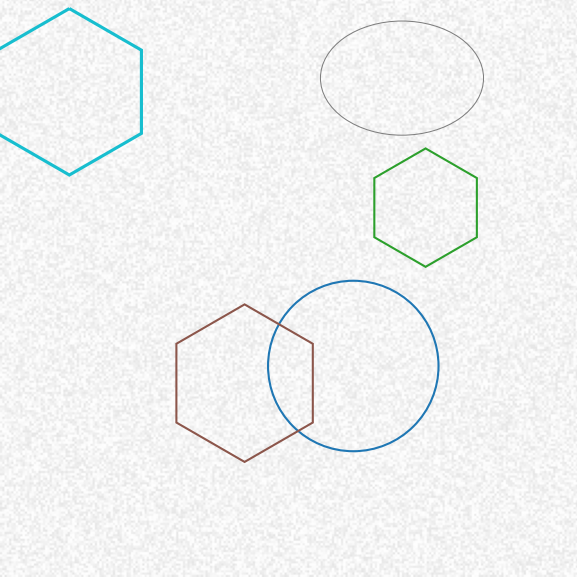[{"shape": "circle", "thickness": 1, "radius": 0.74, "center": [0.612, 0.365]}, {"shape": "hexagon", "thickness": 1, "radius": 0.51, "center": [0.737, 0.64]}, {"shape": "hexagon", "thickness": 1, "radius": 0.68, "center": [0.424, 0.336]}, {"shape": "oval", "thickness": 0.5, "radius": 0.71, "center": [0.696, 0.864]}, {"shape": "hexagon", "thickness": 1.5, "radius": 0.72, "center": [0.12, 0.84]}]